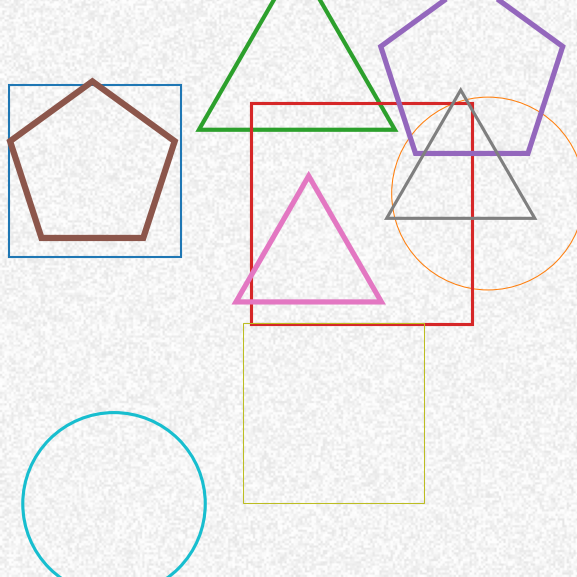[{"shape": "square", "thickness": 1, "radius": 0.74, "center": [0.164, 0.703]}, {"shape": "circle", "thickness": 0.5, "radius": 0.83, "center": [0.845, 0.664]}, {"shape": "triangle", "thickness": 2, "radius": 0.98, "center": [0.514, 0.872]}, {"shape": "square", "thickness": 1.5, "radius": 0.96, "center": [0.626, 0.629]}, {"shape": "pentagon", "thickness": 2.5, "radius": 0.83, "center": [0.817, 0.867]}, {"shape": "pentagon", "thickness": 3, "radius": 0.75, "center": [0.16, 0.708]}, {"shape": "triangle", "thickness": 2.5, "radius": 0.73, "center": [0.535, 0.549]}, {"shape": "triangle", "thickness": 1.5, "radius": 0.74, "center": [0.798, 0.695]}, {"shape": "square", "thickness": 0.5, "radius": 0.78, "center": [0.577, 0.284]}, {"shape": "circle", "thickness": 1.5, "radius": 0.79, "center": [0.197, 0.127]}]